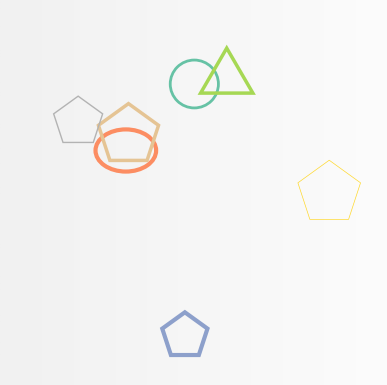[{"shape": "circle", "thickness": 2, "radius": 0.31, "center": [0.501, 0.782]}, {"shape": "oval", "thickness": 3, "radius": 0.39, "center": [0.325, 0.609]}, {"shape": "pentagon", "thickness": 3, "radius": 0.31, "center": [0.477, 0.128]}, {"shape": "triangle", "thickness": 2.5, "radius": 0.39, "center": [0.585, 0.797]}, {"shape": "pentagon", "thickness": 0.5, "radius": 0.42, "center": [0.85, 0.499]}, {"shape": "pentagon", "thickness": 2.5, "radius": 0.41, "center": [0.332, 0.649]}, {"shape": "pentagon", "thickness": 1, "radius": 0.33, "center": [0.202, 0.684]}]